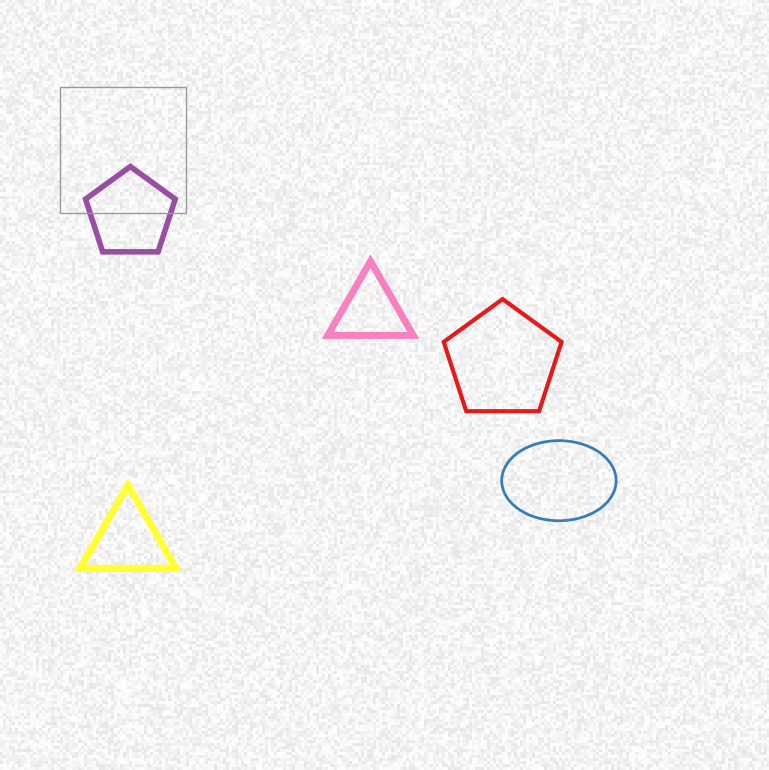[{"shape": "pentagon", "thickness": 1.5, "radius": 0.4, "center": [0.653, 0.531]}, {"shape": "oval", "thickness": 1, "radius": 0.37, "center": [0.726, 0.376]}, {"shape": "pentagon", "thickness": 2, "radius": 0.31, "center": [0.169, 0.722]}, {"shape": "triangle", "thickness": 2.5, "radius": 0.36, "center": [0.166, 0.298]}, {"shape": "triangle", "thickness": 2.5, "radius": 0.32, "center": [0.481, 0.597]}, {"shape": "square", "thickness": 0.5, "radius": 0.41, "center": [0.16, 0.805]}]